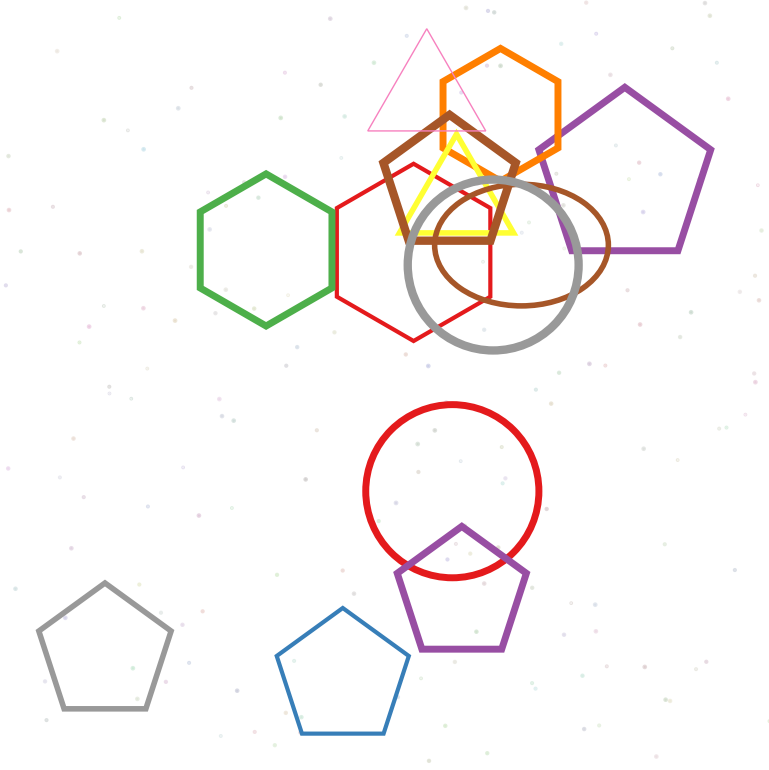[{"shape": "hexagon", "thickness": 1.5, "radius": 0.58, "center": [0.537, 0.672]}, {"shape": "circle", "thickness": 2.5, "radius": 0.56, "center": [0.587, 0.362]}, {"shape": "pentagon", "thickness": 1.5, "radius": 0.45, "center": [0.445, 0.12]}, {"shape": "hexagon", "thickness": 2.5, "radius": 0.49, "center": [0.346, 0.675]}, {"shape": "pentagon", "thickness": 2.5, "radius": 0.59, "center": [0.811, 0.769]}, {"shape": "pentagon", "thickness": 2.5, "radius": 0.44, "center": [0.6, 0.228]}, {"shape": "hexagon", "thickness": 2.5, "radius": 0.43, "center": [0.65, 0.851]}, {"shape": "triangle", "thickness": 2, "radius": 0.43, "center": [0.593, 0.74]}, {"shape": "oval", "thickness": 2, "radius": 0.56, "center": [0.677, 0.682]}, {"shape": "pentagon", "thickness": 3, "radius": 0.45, "center": [0.584, 0.761]}, {"shape": "triangle", "thickness": 0.5, "radius": 0.44, "center": [0.554, 0.874]}, {"shape": "pentagon", "thickness": 2, "radius": 0.45, "center": [0.136, 0.153]}, {"shape": "circle", "thickness": 3, "radius": 0.55, "center": [0.64, 0.656]}]